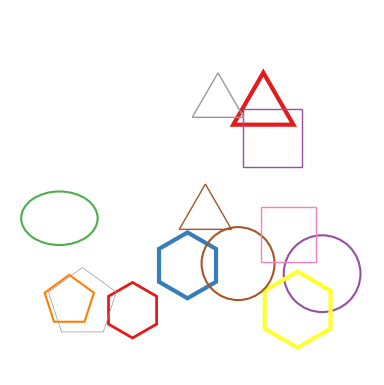[{"shape": "triangle", "thickness": 3, "radius": 0.45, "center": [0.684, 0.721]}, {"shape": "hexagon", "thickness": 2, "radius": 0.36, "center": [0.344, 0.194]}, {"shape": "hexagon", "thickness": 3, "radius": 0.43, "center": [0.487, 0.311]}, {"shape": "oval", "thickness": 1.5, "radius": 0.5, "center": [0.154, 0.433]}, {"shape": "circle", "thickness": 1.5, "radius": 0.5, "center": [0.837, 0.289]}, {"shape": "square", "thickness": 1, "radius": 0.38, "center": [0.708, 0.641]}, {"shape": "pentagon", "thickness": 1.5, "radius": 0.34, "center": [0.18, 0.219]}, {"shape": "hexagon", "thickness": 3, "radius": 0.49, "center": [0.773, 0.196]}, {"shape": "triangle", "thickness": 1, "radius": 0.39, "center": [0.533, 0.443]}, {"shape": "circle", "thickness": 1.5, "radius": 0.47, "center": [0.618, 0.315]}, {"shape": "square", "thickness": 1, "radius": 0.35, "center": [0.749, 0.391]}, {"shape": "pentagon", "thickness": 0.5, "radius": 0.46, "center": [0.214, 0.213]}, {"shape": "triangle", "thickness": 1, "radius": 0.39, "center": [0.566, 0.734]}]